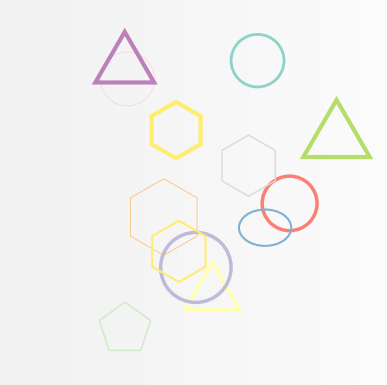[{"shape": "circle", "thickness": 2, "radius": 0.34, "center": [0.665, 0.842]}, {"shape": "triangle", "thickness": 2.5, "radius": 0.41, "center": [0.548, 0.237]}, {"shape": "circle", "thickness": 2.5, "radius": 0.45, "center": [0.505, 0.305]}, {"shape": "circle", "thickness": 2.5, "radius": 0.35, "center": [0.747, 0.472]}, {"shape": "oval", "thickness": 1.5, "radius": 0.34, "center": [0.684, 0.409]}, {"shape": "hexagon", "thickness": 0.5, "radius": 0.5, "center": [0.423, 0.436]}, {"shape": "triangle", "thickness": 3, "radius": 0.49, "center": [0.868, 0.642]}, {"shape": "circle", "thickness": 0.5, "radius": 0.35, "center": [0.329, 0.795]}, {"shape": "hexagon", "thickness": 1, "radius": 0.4, "center": [0.642, 0.57]}, {"shape": "triangle", "thickness": 3, "radius": 0.44, "center": [0.322, 0.83]}, {"shape": "pentagon", "thickness": 1, "radius": 0.35, "center": [0.322, 0.146]}, {"shape": "hexagon", "thickness": 1.5, "radius": 0.4, "center": [0.462, 0.347]}, {"shape": "hexagon", "thickness": 3, "radius": 0.37, "center": [0.455, 0.662]}]